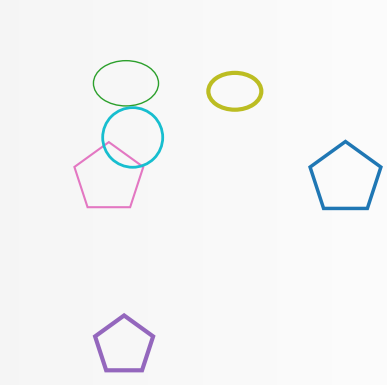[{"shape": "pentagon", "thickness": 2.5, "radius": 0.48, "center": [0.892, 0.536]}, {"shape": "oval", "thickness": 1, "radius": 0.42, "center": [0.325, 0.784]}, {"shape": "pentagon", "thickness": 3, "radius": 0.39, "center": [0.32, 0.102]}, {"shape": "pentagon", "thickness": 1.5, "radius": 0.47, "center": [0.281, 0.537]}, {"shape": "oval", "thickness": 3, "radius": 0.34, "center": [0.606, 0.763]}, {"shape": "circle", "thickness": 2, "radius": 0.39, "center": [0.342, 0.643]}]